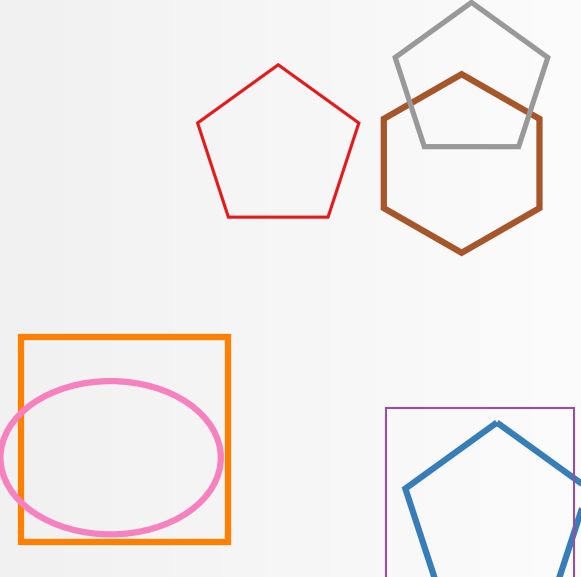[{"shape": "pentagon", "thickness": 1.5, "radius": 0.73, "center": [0.479, 0.741]}, {"shape": "pentagon", "thickness": 3, "radius": 0.83, "center": [0.855, 0.102]}, {"shape": "square", "thickness": 1, "radius": 0.81, "center": [0.825, 0.13]}, {"shape": "square", "thickness": 3, "radius": 0.89, "center": [0.214, 0.238]}, {"shape": "hexagon", "thickness": 3, "radius": 0.77, "center": [0.794, 0.716]}, {"shape": "oval", "thickness": 3, "radius": 0.95, "center": [0.19, 0.207]}, {"shape": "pentagon", "thickness": 2.5, "radius": 0.69, "center": [0.811, 0.857]}]